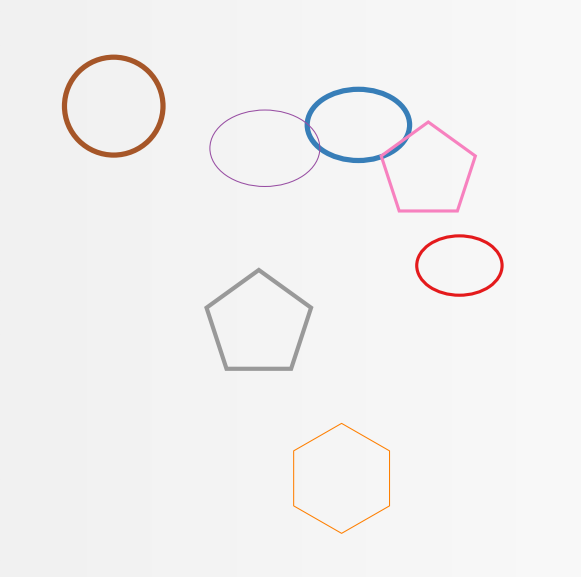[{"shape": "oval", "thickness": 1.5, "radius": 0.37, "center": [0.79, 0.539]}, {"shape": "oval", "thickness": 2.5, "radius": 0.44, "center": [0.617, 0.783]}, {"shape": "oval", "thickness": 0.5, "radius": 0.47, "center": [0.456, 0.742]}, {"shape": "hexagon", "thickness": 0.5, "radius": 0.48, "center": [0.588, 0.171]}, {"shape": "circle", "thickness": 2.5, "radius": 0.42, "center": [0.196, 0.815]}, {"shape": "pentagon", "thickness": 1.5, "radius": 0.43, "center": [0.737, 0.703]}, {"shape": "pentagon", "thickness": 2, "radius": 0.47, "center": [0.445, 0.437]}]